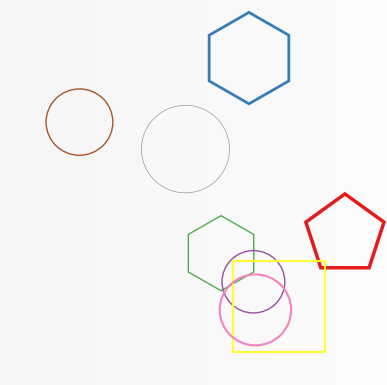[{"shape": "pentagon", "thickness": 2.5, "radius": 0.53, "center": [0.89, 0.39]}, {"shape": "hexagon", "thickness": 2, "radius": 0.59, "center": [0.643, 0.849]}, {"shape": "hexagon", "thickness": 1, "radius": 0.49, "center": [0.57, 0.342]}, {"shape": "circle", "thickness": 1, "radius": 0.4, "center": [0.654, 0.268]}, {"shape": "square", "thickness": 1.5, "radius": 0.59, "center": [0.72, 0.203]}, {"shape": "circle", "thickness": 1, "radius": 0.43, "center": [0.205, 0.683]}, {"shape": "circle", "thickness": 1.5, "radius": 0.46, "center": [0.659, 0.195]}, {"shape": "circle", "thickness": 0.5, "radius": 0.57, "center": [0.479, 0.613]}]